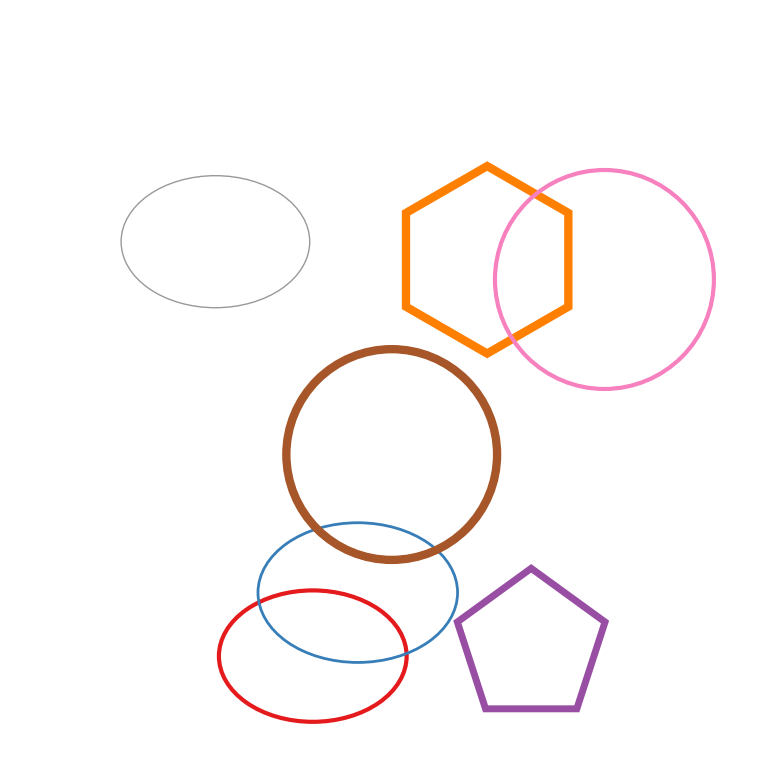[{"shape": "oval", "thickness": 1.5, "radius": 0.61, "center": [0.406, 0.148]}, {"shape": "oval", "thickness": 1, "radius": 0.65, "center": [0.465, 0.23]}, {"shape": "pentagon", "thickness": 2.5, "radius": 0.5, "center": [0.69, 0.161]}, {"shape": "hexagon", "thickness": 3, "radius": 0.61, "center": [0.633, 0.663]}, {"shape": "circle", "thickness": 3, "radius": 0.68, "center": [0.509, 0.41]}, {"shape": "circle", "thickness": 1.5, "radius": 0.71, "center": [0.785, 0.637]}, {"shape": "oval", "thickness": 0.5, "radius": 0.61, "center": [0.28, 0.686]}]